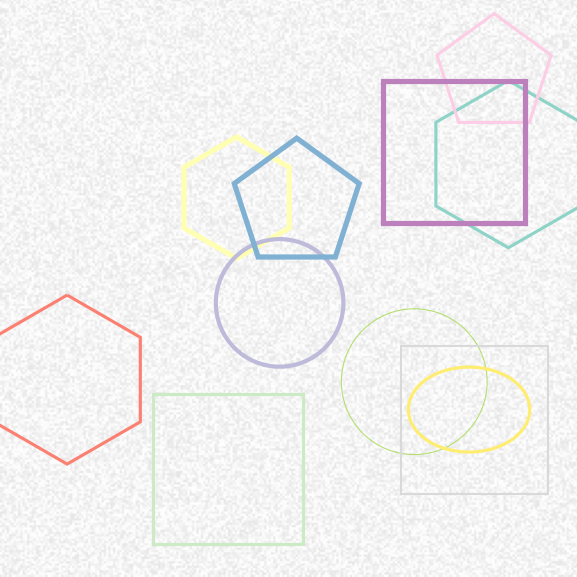[{"shape": "hexagon", "thickness": 1.5, "radius": 0.72, "center": [0.88, 0.715]}, {"shape": "hexagon", "thickness": 2.5, "radius": 0.53, "center": [0.41, 0.657]}, {"shape": "circle", "thickness": 2, "radius": 0.55, "center": [0.484, 0.475]}, {"shape": "hexagon", "thickness": 1.5, "radius": 0.73, "center": [0.116, 0.342]}, {"shape": "pentagon", "thickness": 2.5, "radius": 0.57, "center": [0.514, 0.646]}, {"shape": "circle", "thickness": 0.5, "radius": 0.63, "center": [0.717, 0.338]}, {"shape": "pentagon", "thickness": 1.5, "radius": 0.52, "center": [0.856, 0.871]}, {"shape": "square", "thickness": 1, "radius": 0.64, "center": [0.821, 0.272]}, {"shape": "square", "thickness": 2.5, "radius": 0.61, "center": [0.787, 0.736]}, {"shape": "square", "thickness": 1.5, "radius": 0.65, "center": [0.395, 0.187]}, {"shape": "oval", "thickness": 1.5, "radius": 0.53, "center": [0.812, 0.29]}]